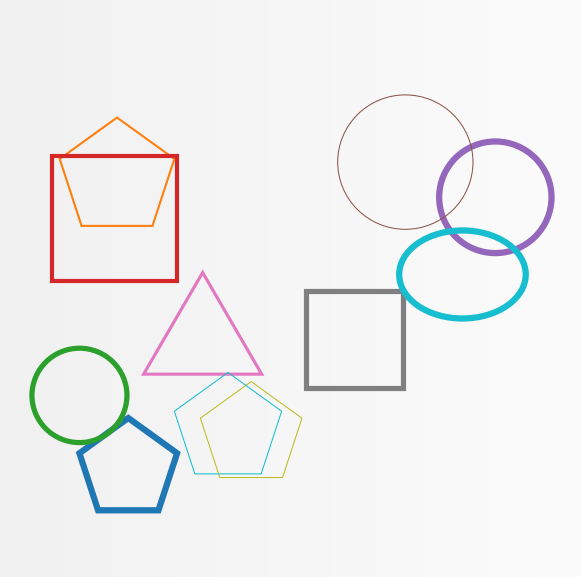[{"shape": "pentagon", "thickness": 3, "radius": 0.44, "center": [0.221, 0.187]}, {"shape": "pentagon", "thickness": 1, "radius": 0.52, "center": [0.201, 0.692]}, {"shape": "circle", "thickness": 2.5, "radius": 0.41, "center": [0.137, 0.314]}, {"shape": "square", "thickness": 2, "radius": 0.54, "center": [0.197, 0.621]}, {"shape": "circle", "thickness": 3, "radius": 0.48, "center": [0.852, 0.658]}, {"shape": "circle", "thickness": 0.5, "radius": 0.58, "center": [0.697, 0.718]}, {"shape": "triangle", "thickness": 1.5, "radius": 0.59, "center": [0.349, 0.41]}, {"shape": "square", "thickness": 2.5, "radius": 0.42, "center": [0.609, 0.411]}, {"shape": "pentagon", "thickness": 0.5, "radius": 0.46, "center": [0.432, 0.247]}, {"shape": "oval", "thickness": 3, "radius": 0.54, "center": [0.796, 0.524]}, {"shape": "pentagon", "thickness": 0.5, "radius": 0.49, "center": [0.392, 0.257]}]